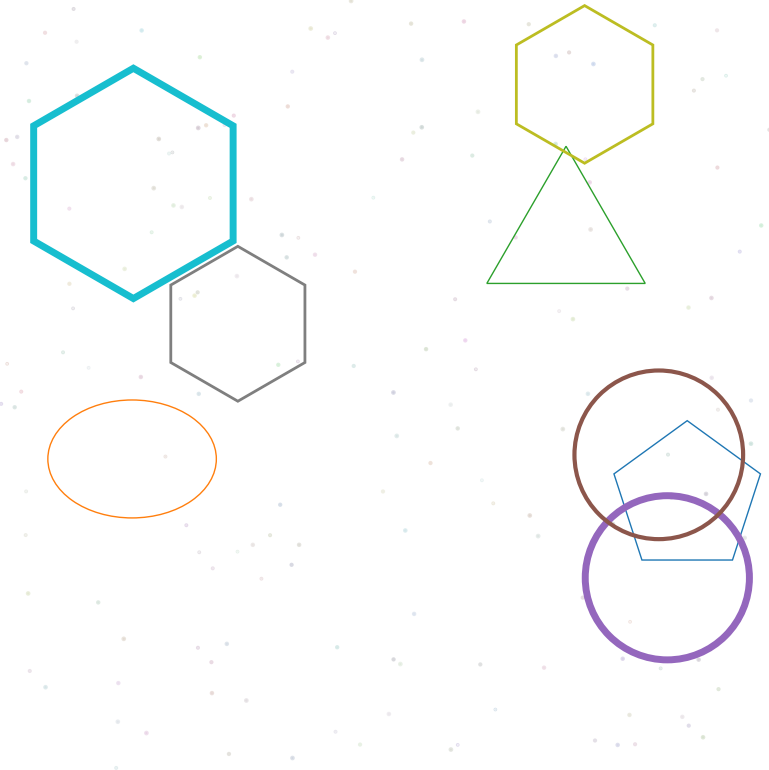[{"shape": "pentagon", "thickness": 0.5, "radius": 0.5, "center": [0.892, 0.354]}, {"shape": "oval", "thickness": 0.5, "radius": 0.55, "center": [0.172, 0.404]}, {"shape": "triangle", "thickness": 0.5, "radius": 0.59, "center": [0.735, 0.691]}, {"shape": "circle", "thickness": 2.5, "radius": 0.53, "center": [0.867, 0.25]}, {"shape": "circle", "thickness": 1.5, "radius": 0.55, "center": [0.856, 0.409]}, {"shape": "hexagon", "thickness": 1, "radius": 0.5, "center": [0.309, 0.58]}, {"shape": "hexagon", "thickness": 1, "radius": 0.51, "center": [0.759, 0.89]}, {"shape": "hexagon", "thickness": 2.5, "radius": 0.75, "center": [0.173, 0.762]}]